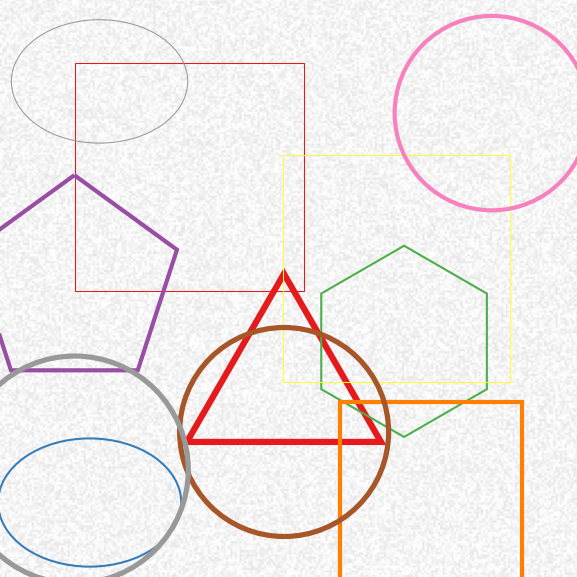[{"shape": "triangle", "thickness": 3, "radius": 0.97, "center": [0.492, 0.331]}, {"shape": "square", "thickness": 0.5, "radius": 0.99, "center": [0.328, 0.692]}, {"shape": "oval", "thickness": 1, "radius": 0.79, "center": [0.155, 0.129]}, {"shape": "hexagon", "thickness": 1, "radius": 0.83, "center": [0.7, 0.408]}, {"shape": "pentagon", "thickness": 2, "radius": 0.93, "center": [0.129, 0.509]}, {"shape": "square", "thickness": 2, "radius": 0.79, "center": [0.746, 0.146]}, {"shape": "square", "thickness": 0.5, "radius": 0.98, "center": [0.687, 0.535]}, {"shape": "circle", "thickness": 2.5, "radius": 0.9, "center": [0.492, 0.251]}, {"shape": "circle", "thickness": 2, "radius": 0.84, "center": [0.852, 0.803]}, {"shape": "oval", "thickness": 0.5, "radius": 0.76, "center": [0.172, 0.858]}, {"shape": "circle", "thickness": 2.5, "radius": 0.98, "center": [0.129, 0.186]}]